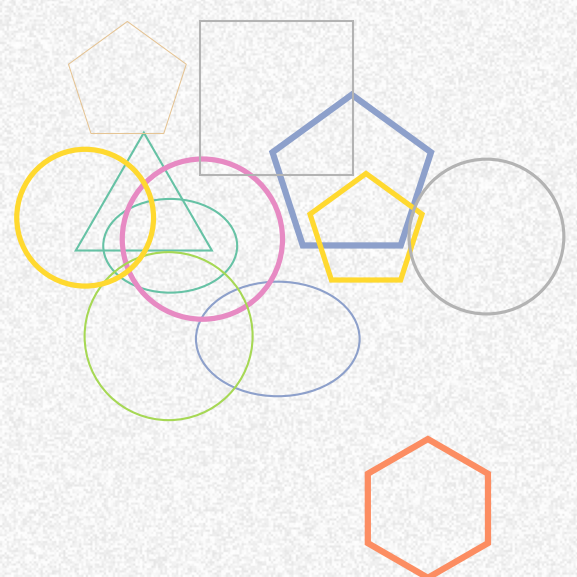[{"shape": "triangle", "thickness": 1, "radius": 0.68, "center": [0.249, 0.633]}, {"shape": "oval", "thickness": 1, "radius": 0.58, "center": [0.295, 0.574]}, {"shape": "hexagon", "thickness": 3, "radius": 0.6, "center": [0.741, 0.119]}, {"shape": "oval", "thickness": 1, "radius": 0.71, "center": [0.481, 0.412]}, {"shape": "pentagon", "thickness": 3, "radius": 0.72, "center": [0.609, 0.691]}, {"shape": "circle", "thickness": 2.5, "radius": 0.69, "center": [0.35, 0.585]}, {"shape": "circle", "thickness": 1, "radius": 0.73, "center": [0.292, 0.417]}, {"shape": "circle", "thickness": 2.5, "radius": 0.59, "center": [0.147, 0.622]}, {"shape": "pentagon", "thickness": 2.5, "radius": 0.51, "center": [0.634, 0.597]}, {"shape": "pentagon", "thickness": 0.5, "radius": 0.54, "center": [0.221, 0.855]}, {"shape": "circle", "thickness": 1.5, "radius": 0.67, "center": [0.842, 0.589]}, {"shape": "square", "thickness": 1, "radius": 0.67, "center": [0.479, 0.83]}]